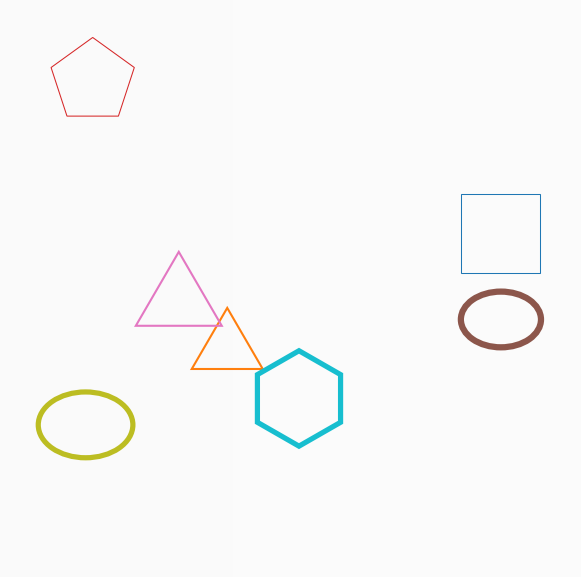[{"shape": "square", "thickness": 0.5, "radius": 0.34, "center": [0.861, 0.595]}, {"shape": "triangle", "thickness": 1, "radius": 0.35, "center": [0.391, 0.395]}, {"shape": "pentagon", "thickness": 0.5, "radius": 0.38, "center": [0.159, 0.859]}, {"shape": "oval", "thickness": 3, "radius": 0.34, "center": [0.862, 0.446]}, {"shape": "triangle", "thickness": 1, "radius": 0.43, "center": [0.308, 0.478]}, {"shape": "oval", "thickness": 2.5, "radius": 0.41, "center": [0.147, 0.263]}, {"shape": "hexagon", "thickness": 2.5, "radius": 0.41, "center": [0.514, 0.309]}]